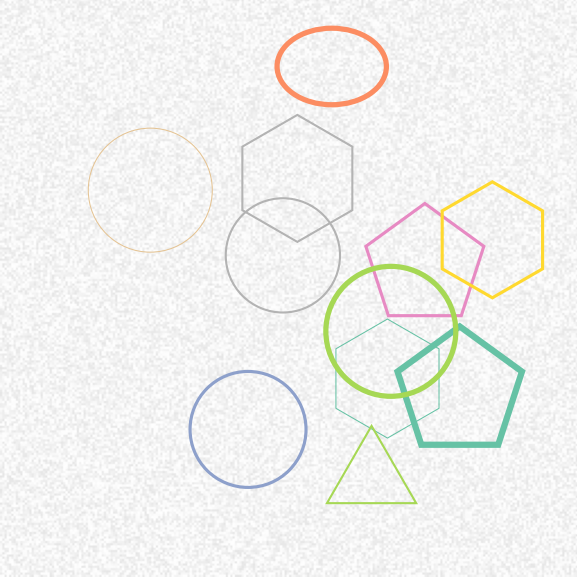[{"shape": "hexagon", "thickness": 0.5, "radius": 0.52, "center": [0.671, 0.344]}, {"shape": "pentagon", "thickness": 3, "radius": 0.57, "center": [0.796, 0.321]}, {"shape": "oval", "thickness": 2.5, "radius": 0.47, "center": [0.574, 0.884]}, {"shape": "circle", "thickness": 1.5, "radius": 0.5, "center": [0.43, 0.256]}, {"shape": "pentagon", "thickness": 1.5, "radius": 0.54, "center": [0.736, 0.539]}, {"shape": "triangle", "thickness": 1, "radius": 0.45, "center": [0.643, 0.172]}, {"shape": "circle", "thickness": 2.5, "radius": 0.56, "center": [0.677, 0.425]}, {"shape": "hexagon", "thickness": 1.5, "radius": 0.5, "center": [0.853, 0.584]}, {"shape": "circle", "thickness": 0.5, "radius": 0.54, "center": [0.26, 0.67]}, {"shape": "hexagon", "thickness": 1, "radius": 0.55, "center": [0.515, 0.69]}, {"shape": "circle", "thickness": 1, "radius": 0.49, "center": [0.49, 0.557]}]